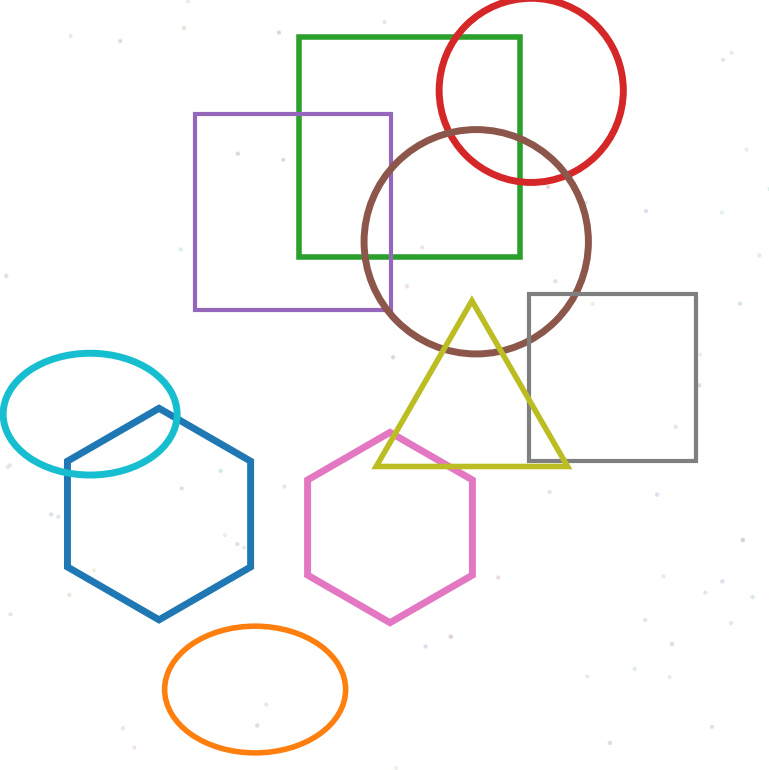[{"shape": "hexagon", "thickness": 2.5, "radius": 0.69, "center": [0.207, 0.332]}, {"shape": "oval", "thickness": 2, "radius": 0.59, "center": [0.331, 0.105]}, {"shape": "square", "thickness": 2, "radius": 0.72, "center": [0.531, 0.809]}, {"shape": "circle", "thickness": 2.5, "radius": 0.6, "center": [0.69, 0.883]}, {"shape": "square", "thickness": 1.5, "radius": 0.64, "center": [0.38, 0.724]}, {"shape": "circle", "thickness": 2.5, "radius": 0.73, "center": [0.618, 0.686]}, {"shape": "hexagon", "thickness": 2.5, "radius": 0.62, "center": [0.506, 0.315]}, {"shape": "square", "thickness": 1.5, "radius": 0.54, "center": [0.795, 0.509]}, {"shape": "triangle", "thickness": 2, "radius": 0.72, "center": [0.613, 0.466]}, {"shape": "oval", "thickness": 2.5, "radius": 0.56, "center": [0.117, 0.462]}]